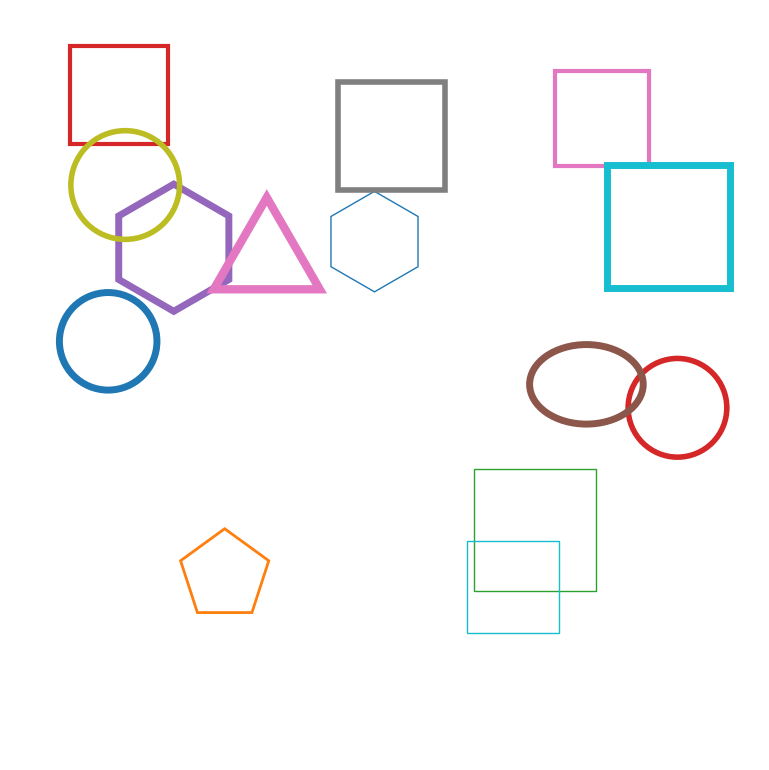[{"shape": "circle", "thickness": 2.5, "radius": 0.32, "center": [0.14, 0.557]}, {"shape": "hexagon", "thickness": 0.5, "radius": 0.33, "center": [0.486, 0.686]}, {"shape": "pentagon", "thickness": 1, "radius": 0.3, "center": [0.292, 0.253]}, {"shape": "square", "thickness": 0.5, "radius": 0.4, "center": [0.694, 0.312]}, {"shape": "circle", "thickness": 2, "radius": 0.32, "center": [0.88, 0.47]}, {"shape": "square", "thickness": 1.5, "radius": 0.32, "center": [0.155, 0.877]}, {"shape": "hexagon", "thickness": 2.5, "radius": 0.41, "center": [0.226, 0.678]}, {"shape": "oval", "thickness": 2.5, "radius": 0.37, "center": [0.762, 0.501]}, {"shape": "triangle", "thickness": 3, "radius": 0.4, "center": [0.346, 0.664]}, {"shape": "square", "thickness": 1.5, "radius": 0.31, "center": [0.782, 0.846]}, {"shape": "square", "thickness": 2, "radius": 0.35, "center": [0.509, 0.824]}, {"shape": "circle", "thickness": 2, "radius": 0.35, "center": [0.163, 0.76]}, {"shape": "square", "thickness": 0.5, "radius": 0.3, "center": [0.666, 0.238]}, {"shape": "square", "thickness": 2.5, "radius": 0.4, "center": [0.869, 0.706]}]